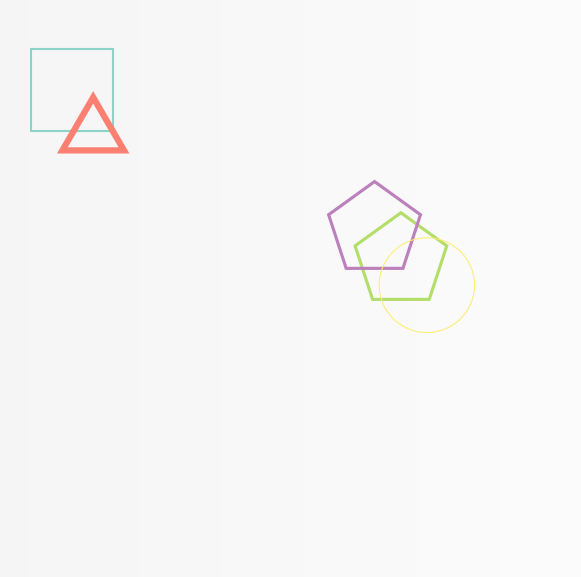[{"shape": "square", "thickness": 1, "radius": 0.35, "center": [0.124, 0.844]}, {"shape": "triangle", "thickness": 3, "radius": 0.31, "center": [0.16, 0.769]}, {"shape": "pentagon", "thickness": 1.5, "radius": 0.41, "center": [0.69, 0.548]}, {"shape": "pentagon", "thickness": 1.5, "radius": 0.42, "center": [0.644, 0.602]}, {"shape": "circle", "thickness": 0.5, "radius": 0.41, "center": [0.734, 0.505]}]